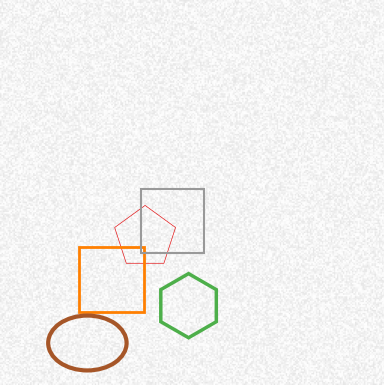[{"shape": "pentagon", "thickness": 0.5, "radius": 0.42, "center": [0.377, 0.383]}, {"shape": "hexagon", "thickness": 2.5, "radius": 0.42, "center": [0.49, 0.206]}, {"shape": "square", "thickness": 2, "radius": 0.42, "center": [0.29, 0.274]}, {"shape": "oval", "thickness": 3, "radius": 0.51, "center": [0.227, 0.109]}, {"shape": "square", "thickness": 1.5, "radius": 0.41, "center": [0.448, 0.426]}]